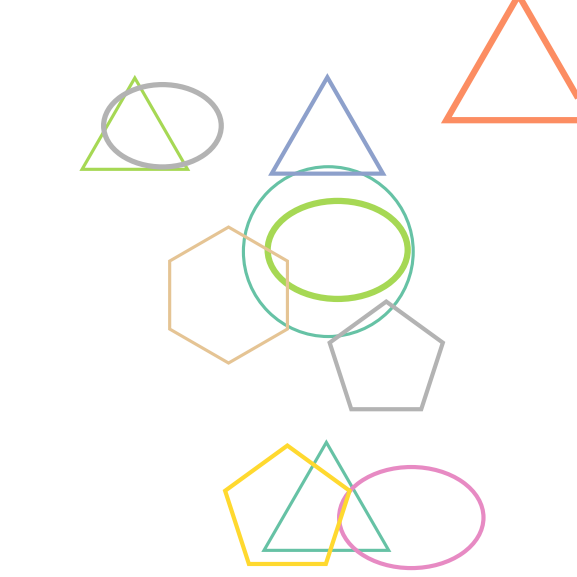[{"shape": "triangle", "thickness": 1.5, "radius": 0.62, "center": [0.565, 0.108]}, {"shape": "circle", "thickness": 1.5, "radius": 0.74, "center": [0.569, 0.563]}, {"shape": "triangle", "thickness": 3, "radius": 0.72, "center": [0.898, 0.863]}, {"shape": "triangle", "thickness": 2, "radius": 0.56, "center": [0.567, 0.754]}, {"shape": "oval", "thickness": 2, "radius": 0.62, "center": [0.712, 0.103]}, {"shape": "oval", "thickness": 3, "radius": 0.61, "center": [0.585, 0.566]}, {"shape": "triangle", "thickness": 1.5, "radius": 0.53, "center": [0.233, 0.759]}, {"shape": "pentagon", "thickness": 2, "radius": 0.57, "center": [0.498, 0.114]}, {"shape": "hexagon", "thickness": 1.5, "radius": 0.59, "center": [0.396, 0.488]}, {"shape": "pentagon", "thickness": 2, "radius": 0.52, "center": [0.669, 0.374]}, {"shape": "oval", "thickness": 2.5, "radius": 0.51, "center": [0.281, 0.781]}]